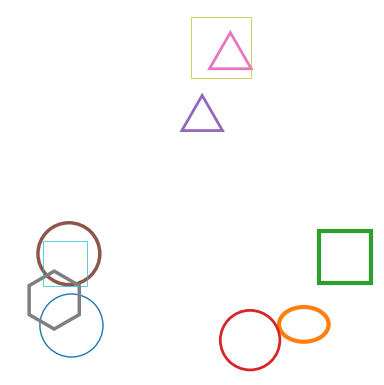[{"shape": "circle", "thickness": 1, "radius": 0.41, "center": [0.186, 0.155]}, {"shape": "oval", "thickness": 3, "radius": 0.32, "center": [0.789, 0.157]}, {"shape": "square", "thickness": 3, "radius": 0.34, "center": [0.897, 0.333]}, {"shape": "circle", "thickness": 2, "radius": 0.39, "center": [0.65, 0.117]}, {"shape": "triangle", "thickness": 2, "radius": 0.3, "center": [0.525, 0.691]}, {"shape": "circle", "thickness": 2.5, "radius": 0.4, "center": [0.179, 0.341]}, {"shape": "triangle", "thickness": 2, "radius": 0.31, "center": [0.598, 0.853]}, {"shape": "hexagon", "thickness": 2.5, "radius": 0.38, "center": [0.141, 0.221]}, {"shape": "square", "thickness": 0.5, "radius": 0.39, "center": [0.574, 0.876]}, {"shape": "square", "thickness": 0.5, "radius": 0.29, "center": [0.168, 0.315]}]